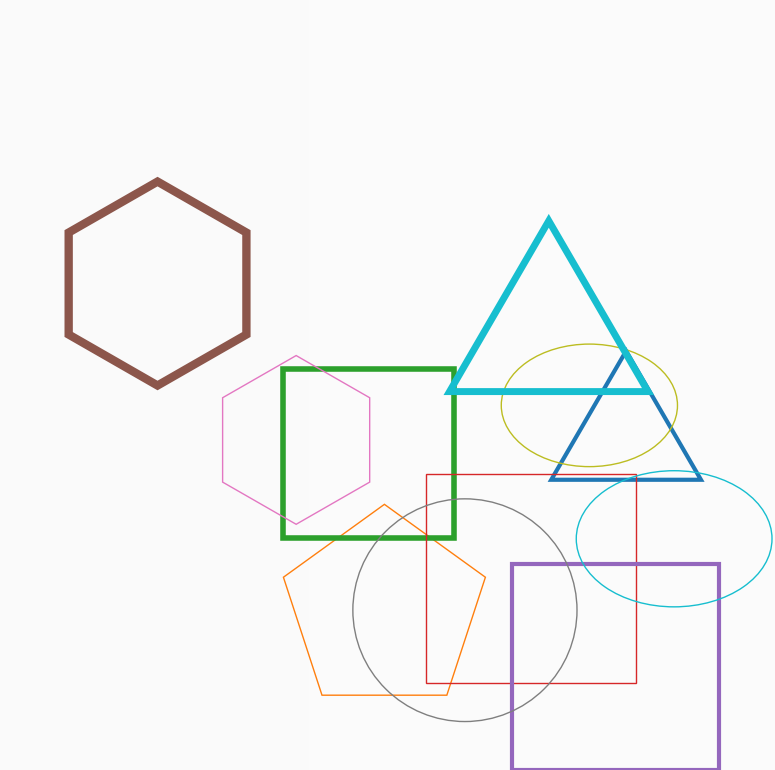[{"shape": "triangle", "thickness": 1.5, "radius": 0.56, "center": [0.808, 0.433]}, {"shape": "pentagon", "thickness": 0.5, "radius": 0.69, "center": [0.496, 0.208]}, {"shape": "square", "thickness": 2, "radius": 0.55, "center": [0.476, 0.411]}, {"shape": "square", "thickness": 0.5, "radius": 0.68, "center": [0.685, 0.249]}, {"shape": "square", "thickness": 1.5, "radius": 0.67, "center": [0.795, 0.134]}, {"shape": "hexagon", "thickness": 3, "radius": 0.66, "center": [0.203, 0.632]}, {"shape": "hexagon", "thickness": 0.5, "radius": 0.55, "center": [0.382, 0.429]}, {"shape": "circle", "thickness": 0.5, "radius": 0.72, "center": [0.6, 0.208]}, {"shape": "oval", "thickness": 0.5, "radius": 0.57, "center": [0.76, 0.474]}, {"shape": "oval", "thickness": 0.5, "radius": 0.63, "center": [0.87, 0.3]}, {"shape": "triangle", "thickness": 2.5, "radius": 0.74, "center": [0.708, 0.565]}]